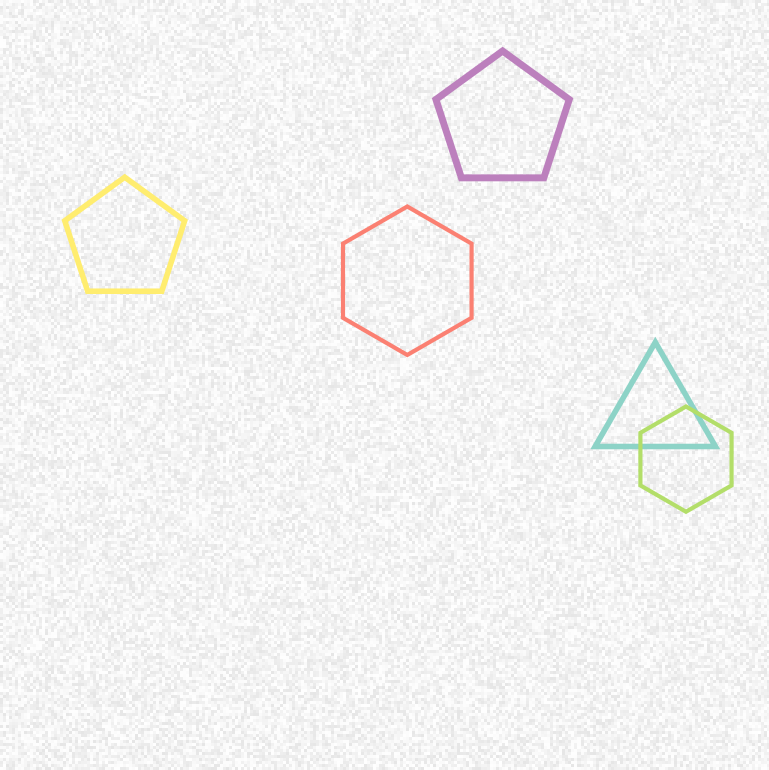[{"shape": "triangle", "thickness": 2, "radius": 0.45, "center": [0.851, 0.465]}, {"shape": "hexagon", "thickness": 1.5, "radius": 0.48, "center": [0.529, 0.635]}, {"shape": "hexagon", "thickness": 1.5, "radius": 0.34, "center": [0.891, 0.404]}, {"shape": "pentagon", "thickness": 2.5, "radius": 0.46, "center": [0.653, 0.843]}, {"shape": "pentagon", "thickness": 2, "radius": 0.41, "center": [0.162, 0.688]}]